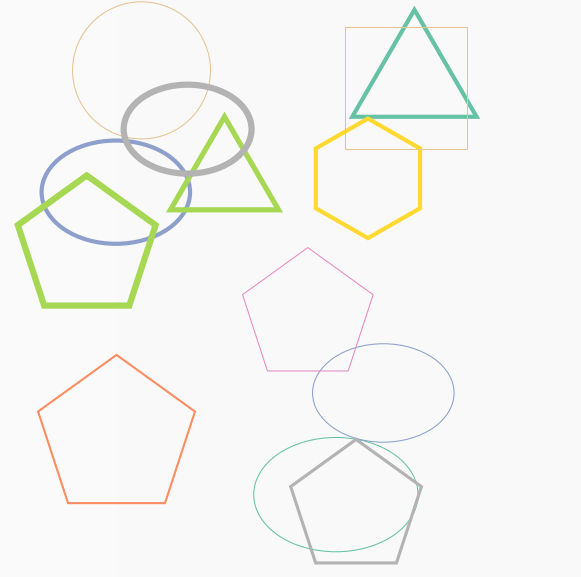[{"shape": "triangle", "thickness": 2, "radius": 0.62, "center": [0.713, 0.859]}, {"shape": "oval", "thickness": 0.5, "radius": 0.71, "center": [0.578, 0.143]}, {"shape": "pentagon", "thickness": 1, "radius": 0.71, "center": [0.2, 0.243]}, {"shape": "oval", "thickness": 0.5, "radius": 0.61, "center": [0.659, 0.319]}, {"shape": "oval", "thickness": 2, "radius": 0.64, "center": [0.199, 0.666]}, {"shape": "pentagon", "thickness": 0.5, "radius": 0.59, "center": [0.53, 0.452]}, {"shape": "pentagon", "thickness": 3, "radius": 0.62, "center": [0.149, 0.571]}, {"shape": "triangle", "thickness": 2.5, "radius": 0.54, "center": [0.386, 0.69]}, {"shape": "hexagon", "thickness": 2, "radius": 0.52, "center": [0.633, 0.69]}, {"shape": "circle", "thickness": 0.5, "radius": 0.59, "center": [0.243, 0.877]}, {"shape": "square", "thickness": 0.5, "radius": 0.53, "center": [0.698, 0.846]}, {"shape": "pentagon", "thickness": 1.5, "radius": 0.59, "center": [0.613, 0.12]}, {"shape": "oval", "thickness": 3, "radius": 0.55, "center": [0.323, 0.776]}]